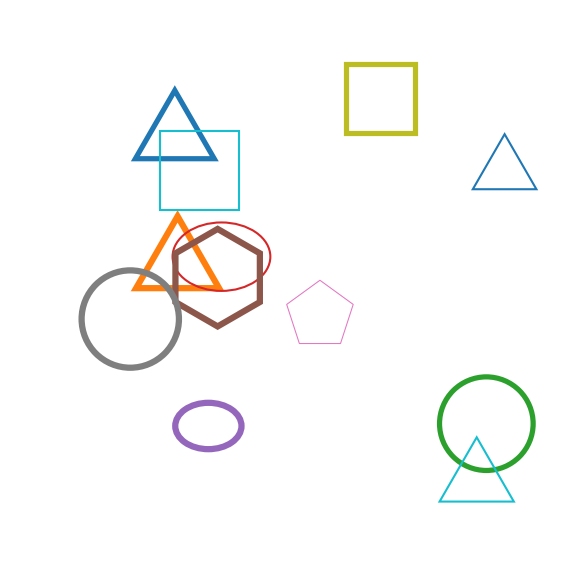[{"shape": "triangle", "thickness": 1, "radius": 0.32, "center": [0.874, 0.703]}, {"shape": "triangle", "thickness": 2.5, "radius": 0.39, "center": [0.303, 0.764]}, {"shape": "triangle", "thickness": 3, "radius": 0.41, "center": [0.308, 0.542]}, {"shape": "circle", "thickness": 2.5, "radius": 0.41, "center": [0.842, 0.266]}, {"shape": "oval", "thickness": 1, "radius": 0.42, "center": [0.383, 0.555]}, {"shape": "oval", "thickness": 3, "radius": 0.29, "center": [0.361, 0.261]}, {"shape": "hexagon", "thickness": 3, "radius": 0.42, "center": [0.377, 0.518]}, {"shape": "pentagon", "thickness": 0.5, "radius": 0.3, "center": [0.554, 0.453]}, {"shape": "circle", "thickness": 3, "radius": 0.42, "center": [0.226, 0.447]}, {"shape": "square", "thickness": 2.5, "radius": 0.3, "center": [0.658, 0.829]}, {"shape": "square", "thickness": 1, "radius": 0.34, "center": [0.345, 0.703]}, {"shape": "triangle", "thickness": 1, "radius": 0.37, "center": [0.825, 0.168]}]